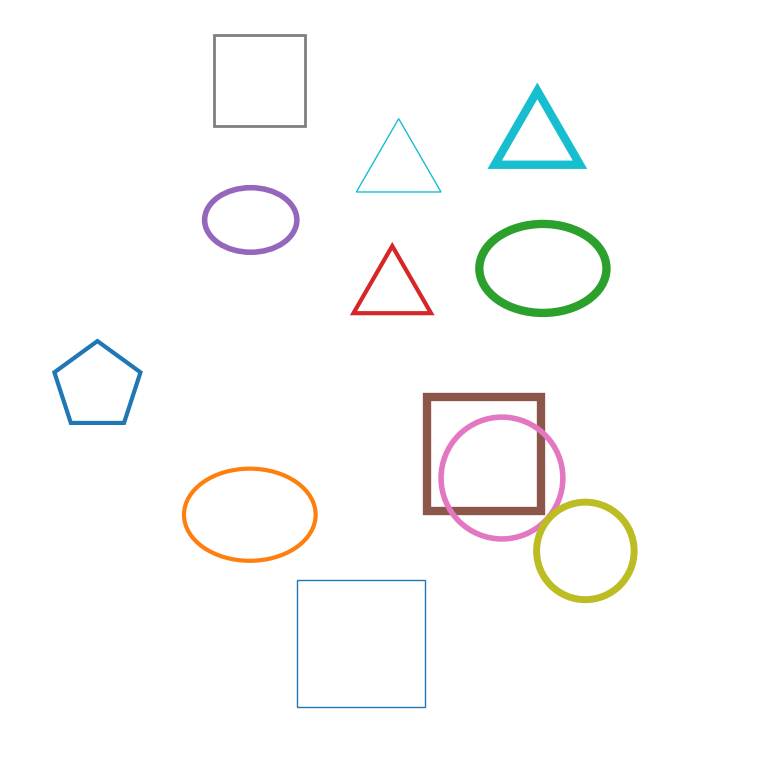[{"shape": "square", "thickness": 0.5, "radius": 0.41, "center": [0.469, 0.165]}, {"shape": "pentagon", "thickness": 1.5, "radius": 0.29, "center": [0.127, 0.498]}, {"shape": "oval", "thickness": 1.5, "radius": 0.43, "center": [0.324, 0.332]}, {"shape": "oval", "thickness": 3, "radius": 0.41, "center": [0.705, 0.651]}, {"shape": "triangle", "thickness": 1.5, "radius": 0.29, "center": [0.509, 0.622]}, {"shape": "oval", "thickness": 2, "radius": 0.3, "center": [0.326, 0.714]}, {"shape": "square", "thickness": 3, "radius": 0.37, "center": [0.629, 0.41]}, {"shape": "circle", "thickness": 2, "radius": 0.4, "center": [0.652, 0.379]}, {"shape": "square", "thickness": 1, "radius": 0.3, "center": [0.337, 0.896]}, {"shape": "circle", "thickness": 2.5, "radius": 0.32, "center": [0.76, 0.285]}, {"shape": "triangle", "thickness": 0.5, "radius": 0.32, "center": [0.518, 0.782]}, {"shape": "triangle", "thickness": 3, "radius": 0.32, "center": [0.698, 0.818]}]